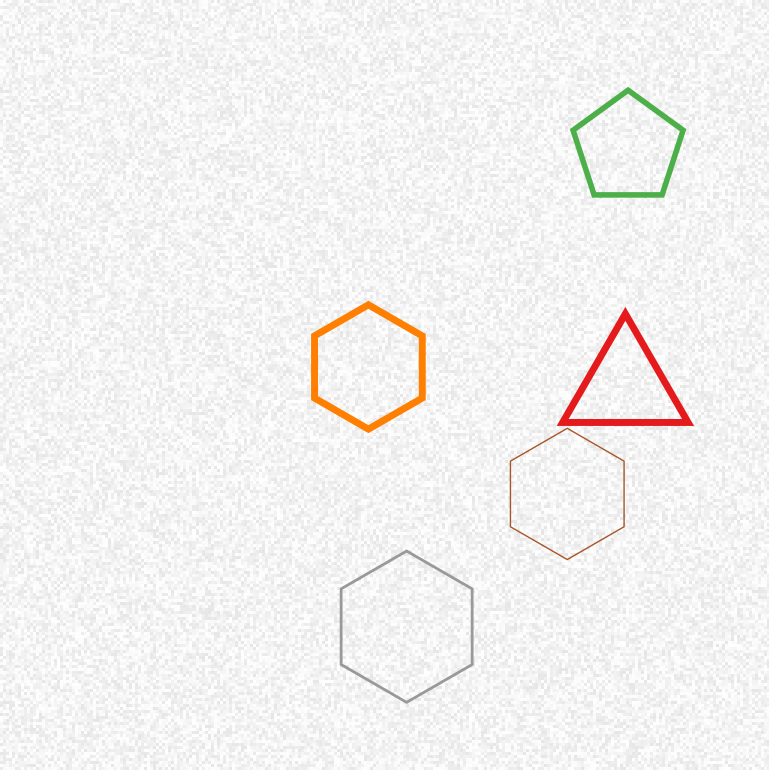[{"shape": "triangle", "thickness": 2.5, "radius": 0.47, "center": [0.812, 0.498]}, {"shape": "pentagon", "thickness": 2, "radius": 0.38, "center": [0.816, 0.808]}, {"shape": "hexagon", "thickness": 2.5, "radius": 0.4, "center": [0.478, 0.523]}, {"shape": "hexagon", "thickness": 0.5, "radius": 0.43, "center": [0.737, 0.359]}, {"shape": "hexagon", "thickness": 1, "radius": 0.49, "center": [0.528, 0.186]}]